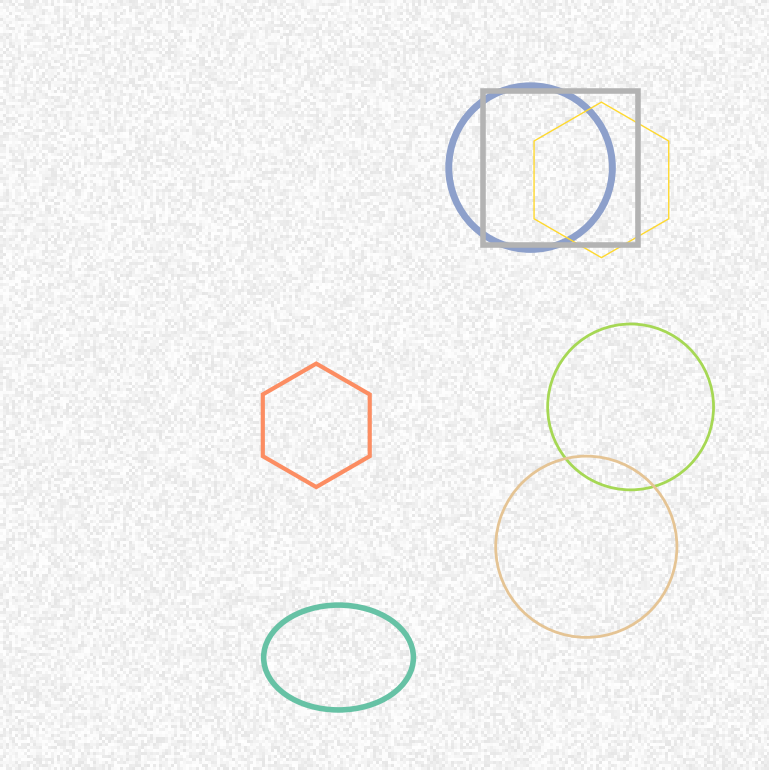[{"shape": "oval", "thickness": 2, "radius": 0.49, "center": [0.44, 0.146]}, {"shape": "hexagon", "thickness": 1.5, "radius": 0.4, "center": [0.411, 0.448]}, {"shape": "circle", "thickness": 2.5, "radius": 0.53, "center": [0.689, 0.782]}, {"shape": "circle", "thickness": 1, "radius": 0.54, "center": [0.819, 0.472]}, {"shape": "hexagon", "thickness": 0.5, "radius": 0.5, "center": [0.781, 0.766]}, {"shape": "circle", "thickness": 1, "radius": 0.59, "center": [0.761, 0.29]}, {"shape": "square", "thickness": 2, "radius": 0.5, "center": [0.728, 0.781]}]